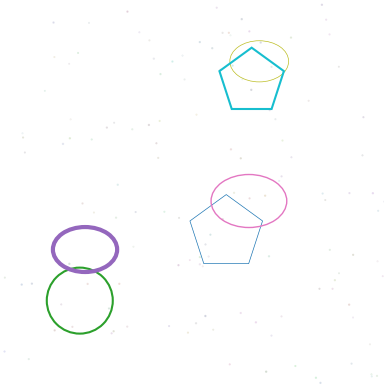[{"shape": "pentagon", "thickness": 0.5, "radius": 0.5, "center": [0.588, 0.395]}, {"shape": "circle", "thickness": 1.5, "radius": 0.43, "center": [0.207, 0.219]}, {"shape": "oval", "thickness": 3, "radius": 0.42, "center": [0.221, 0.352]}, {"shape": "oval", "thickness": 1, "radius": 0.49, "center": [0.647, 0.478]}, {"shape": "oval", "thickness": 0.5, "radius": 0.38, "center": [0.673, 0.841]}, {"shape": "pentagon", "thickness": 1.5, "radius": 0.44, "center": [0.654, 0.788]}]